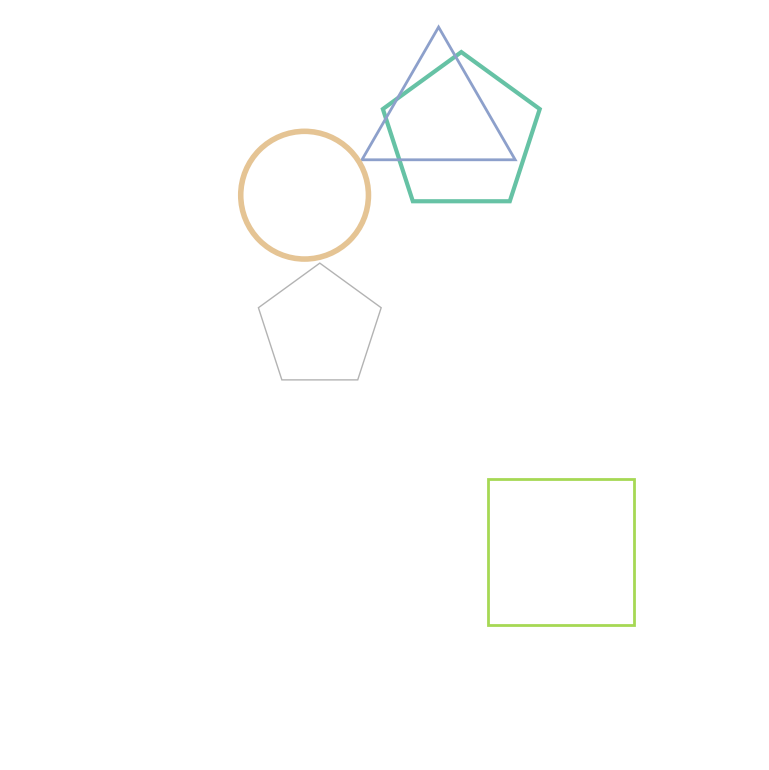[{"shape": "pentagon", "thickness": 1.5, "radius": 0.54, "center": [0.599, 0.825]}, {"shape": "triangle", "thickness": 1, "radius": 0.57, "center": [0.57, 0.85]}, {"shape": "square", "thickness": 1, "radius": 0.47, "center": [0.728, 0.284]}, {"shape": "circle", "thickness": 2, "radius": 0.41, "center": [0.396, 0.747]}, {"shape": "pentagon", "thickness": 0.5, "radius": 0.42, "center": [0.415, 0.574]}]